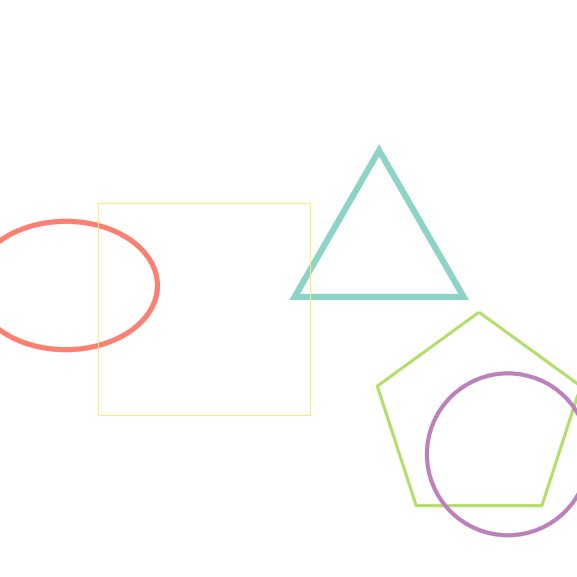[{"shape": "triangle", "thickness": 3, "radius": 0.85, "center": [0.656, 0.57]}, {"shape": "oval", "thickness": 2.5, "radius": 0.79, "center": [0.114, 0.505]}, {"shape": "pentagon", "thickness": 1.5, "radius": 0.93, "center": [0.829, 0.273]}, {"shape": "circle", "thickness": 2, "radius": 0.7, "center": [0.879, 0.212]}, {"shape": "square", "thickness": 0.5, "radius": 0.92, "center": [0.353, 0.464]}]